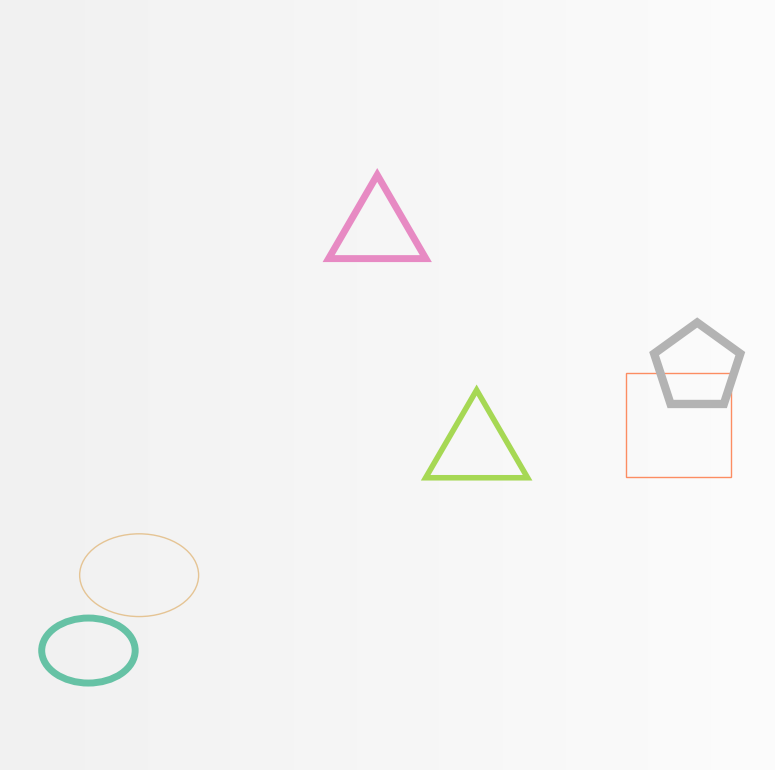[{"shape": "oval", "thickness": 2.5, "radius": 0.3, "center": [0.114, 0.155]}, {"shape": "square", "thickness": 0.5, "radius": 0.34, "center": [0.875, 0.448]}, {"shape": "triangle", "thickness": 2.5, "radius": 0.36, "center": [0.487, 0.7]}, {"shape": "triangle", "thickness": 2, "radius": 0.38, "center": [0.615, 0.418]}, {"shape": "oval", "thickness": 0.5, "radius": 0.38, "center": [0.18, 0.253]}, {"shape": "pentagon", "thickness": 3, "radius": 0.29, "center": [0.9, 0.523]}]